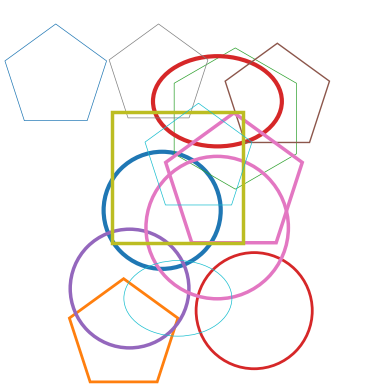[{"shape": "circle", "thickness": 3, "radius": 0.76, "center": [0.421, 0.454]}, {"shape": "pentagon", "thickness": 0.5, "radius": 0.69, "center": [0.145, 0.799]}, {"shape": "pentagon", "thickness": 2, "radius": 0.74, "center": [0.321, 0.128]}, {"shape": "hexagon", "thickness": 0.5, "radius": 0.92, "center": [0.611, 0.692]}, {"shape": "oval", "thickness": 3, "radius": 0.84, "center": [0.565, 0.737]}, {"shape": "circle", "thickness": 2, "radius": 0.75, "center": [0.66, 0.193]}, {"shape": "circle", "thickness": 2.5, "radius": 0.77, "center": [0.337, 0.251]}, {"shape": "pentagon", "thickness": 1, "radius": 0.71, "center": [0.72, 0.745]}, {"shape": "circle", "thickness": 2.5, "radius": 0.92, "center": [0.564, 0.409]}, {"shape": "pentagon", "thickness": 2.5, "radius": 0.93, "center": [0.608, 0.52]}, {"shape": "pentagon", "thickness": 0.5, "radius": 0.67, "center": [0.412, 0.803]}, {"shape": "square", "thickness": 2.5, "radius": 0.85, "center": [0.461, 0.538]}, {"shape": "oval", "thickness": 0.5, "radius": 0.7, "center": [0.462, 0.225]}, {"shape": "pentagon", "thickness": 0.5, "radius": 0.73, "center": [0.516, 0.586]}]